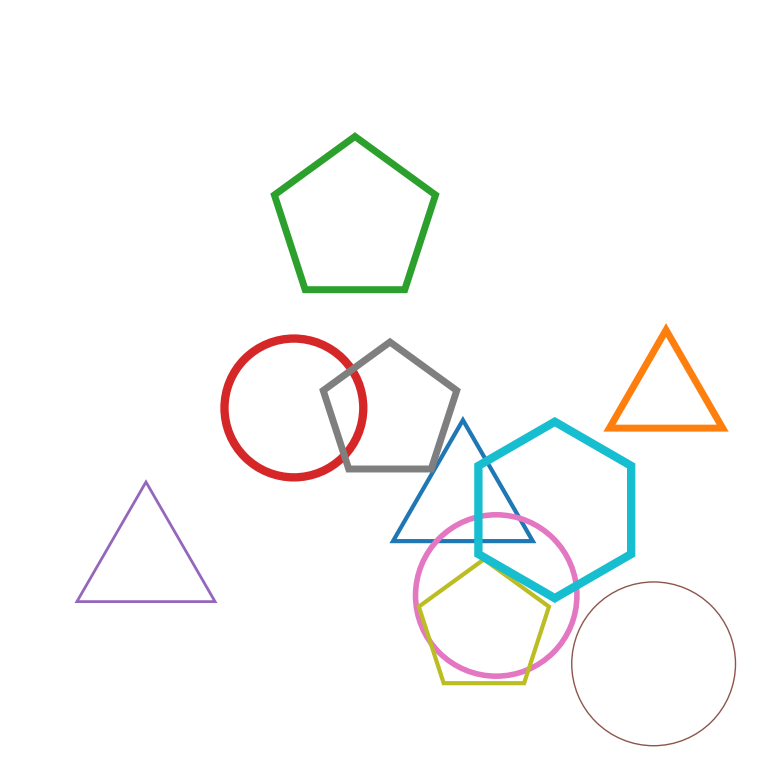[{"shape": "triangle", "thickness": 1.5, "radius": 0.52, "center": [0.601, 0.35]}, {"shape": "triangle", "thickness": 2.5, "radius": 0.42, "center": [0.865, 0.486]}, {"shape": "pentagon", "thickness": 2.5, "radius": 0.55, "center": [0.461, 0.713]}, {"shape": "circle", "thickness": 3, "radius": 0.45, "center": [0.382, 0.47]}, {"shape": "triangle", "thickness": 1, "radius": 0.52, "center": [0.19, 0.27]}, {"shape": "circle", "thickness": 0.5, "radius": 0.53, "center": [0.849, 0.138]}, {"shape": "circle", "thickness": 2, "radius": 0.52, "center": [0.644, 0.227]}, {"shape": "pentagon", "thickness": 2.5, "radius": 0.46, "center": [0.506, 0.465]}, {"shape": "pentagon", "thickness": 1.5, "radius": 0.44, "center": [0.628, 0.185]}, {"shape": "hexagon", "thickness": 3, "radius": 0.57, "center": [0.72, 0.338]}]